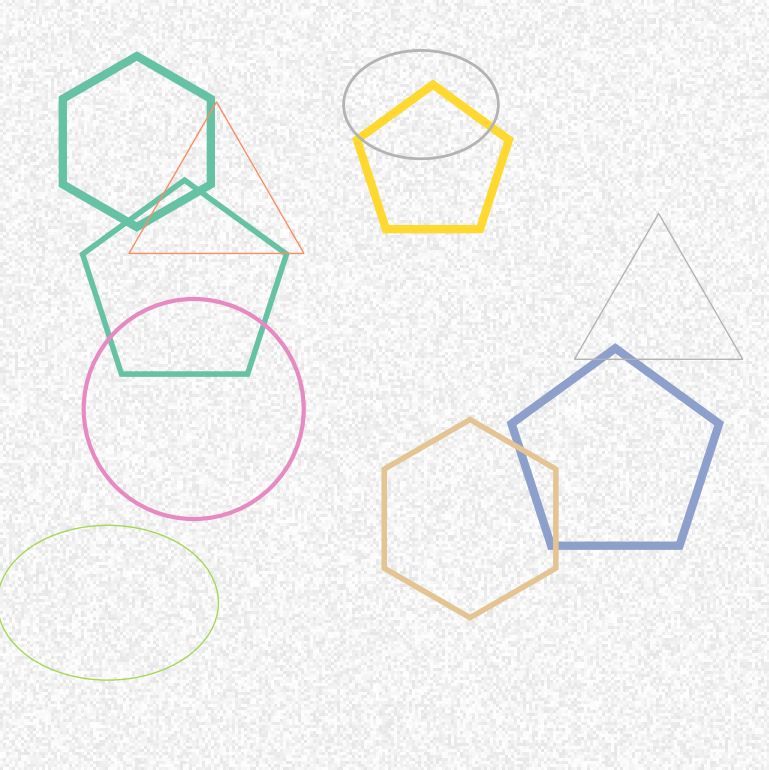[{"shape": "hexagon", "thickness": 3, "radius": 0.56, "center": [0.178, 0.816]}, {"shape": "pentagon", "thickness": 2, "radius": 0.7, "center": [0.24, 0.627]}, {"shape": "triangle", "thickness": 0.5, "radius": 0.66, "center": [0.281, 0.736]}, {"shape": "pentagon", "thickness": 3, "radius": 0.71, "center": [0.799, 0.406]}, {"shape": "circle", "thickness": 1.5, "radius": 0.71, "center": [0.252, 0.469]}, {"shape": "oval", "thickness": 0.5, "radius": 0.72, "center": [0.14, 0.217]}, {"shape": "pentagon", "thickness": 3, "radius": 0.52, "center": [0.562, 0.786]}, {"shape": "hexagon", "thickness": 2, "radius": 0.64, "center": [0.61, 0.326]}, {"shape": "oval", "thickness": 1, "radius": 0.5, "center": [0.547, 0.864]}, {"shape": "triangle", "thickness": 0.5, "radius": 0.63, "center": [0.855, 0.597]}]